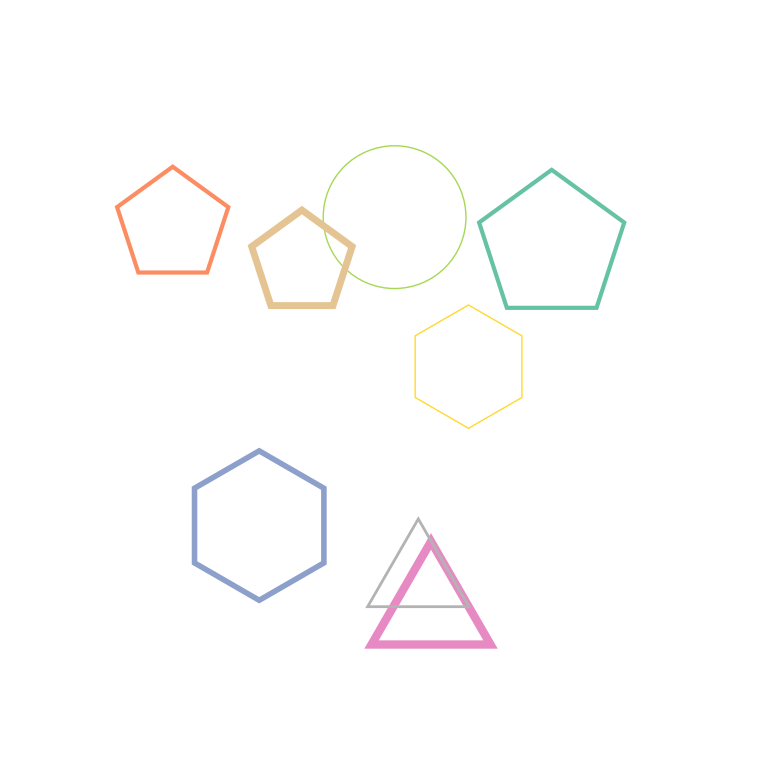[{"shape": "pentagon", "thickness": 1.5, "radius": 0.5, "center": [0.716, 0.68]}, {"shape": "pentagon", "thickness": 1.5, "radius": 0.38, "center": [0.224, 0.708]}, {"shape": "hexagon", "thickness": 2, "radius": 0.49, "center": [0.337, 0.317]}, {"shape": "triangle", "thickness": 3, "radius": 0.45, "center": [0.56, 0.208]}, {"shape": "circle", "thickness": 0.5, "radius": 0.46, "center": [0.512, 0.718]}, {"shape": "hexagon", "thickness": 0.5, "radius": 0.4, "center": [0.608, 0.524]}, {"shape": "pentagon", "thickness": 2.5, "radius": 0.34, "center": [0.392, 0.659]}, {"shape": "triangle", "thickness": 1, "radius": 0.38, "center": [0.543, 0.25]}]